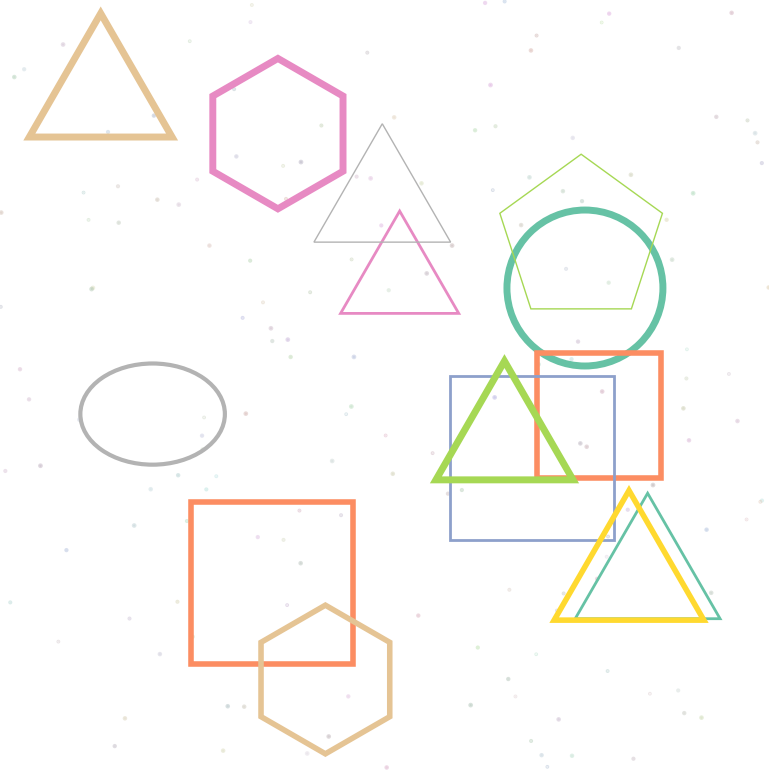[{"shape": "circle", "thickness": 2.5, "radius": 0.51, "center": [0.76, 0.626]}, {"shape": "triangle", "thickness": 1, "radius": 0.54, "center": [0.841, 0.251]}, {"shape": "square", "thickness": 2, "radius": 0.4, "center": [0.778, 0.461]}, {"shape": "square", "thickness": 2, "radius": 0.52, "center": [0.353, 0.243]}, {"shape": "square", "thickness": 1, "radius": 0.53, "center": [0.691, 0.405]}, {"shape": "hexagon", "thickness": 2.5, "radius": 0.49, "center": [0.361, 0.826]}, {"shape": "triangle", "thickness": 1, "radius": 0.44, "center": [0.519, 0.637]}, {"shape": "pentagon", "thickness": 0.5, "radius": 0.56, "center": [0.755, 0.689]}, {"shape": "triangle", "thickness": 2.5, "radius": 0.51, "center": [0.655, 0.428]}, {"shape": "triangle", "thickness": 2, "radius": 0.56, "center": [0.817, 0.251]}, {"shape": "triangle", "thickness": 2.5, "radius": 0.54, "center": [0.131, 0.876]}, {"shape": "hexagon", "thickness": 2, "radius": 0.48, "center": [0.423, 0.118]}, {"shape": "oval", "thickness": 1.5, "radius": 0.47, "center": [0.198, 0.462]}, {"shape": "triangle", "thickness": 0.5, "radius": 0.51, "center": [0.496, 0.737]}]